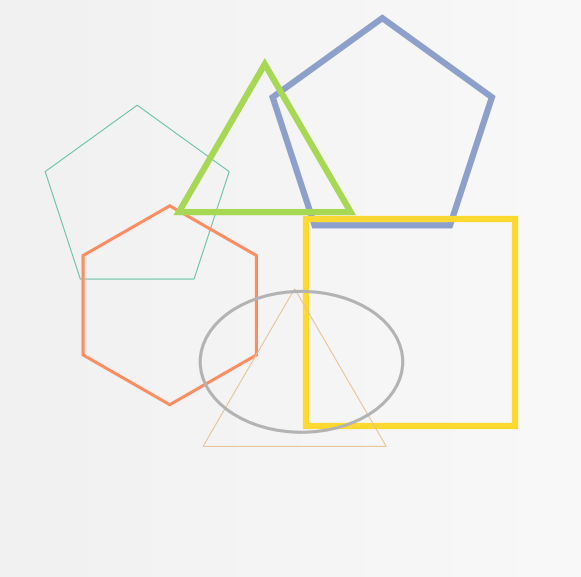[{"shape": "pentagon", "thickness": 0.5, "radius": 0.83, "center": [0.236, 0.651]}, {"shape": "hexagon", "thickness": 1.5, "radius": 0.86, "center": [0.292, 0.471]}, {"shape": "pentagon", "thickness": 3, "radius": 0.99, "center": [0.658, 0.769]}, {"shape": "triangle", "thickness": 3, "radius": 0.85, "center": [0.456, 0.717]}, {"shape": "square", "thickness": 3, "radius": 0.9, "center": [0.706, 0.441]}, {"shape": "triangle", "thickness": 0.5, "radius": 0.91, "center": [0.507, 0.317]}, {"shape": "oval", "thickness": 1.5, "radius": 0.87, "center": [0.519, 0.373]}]